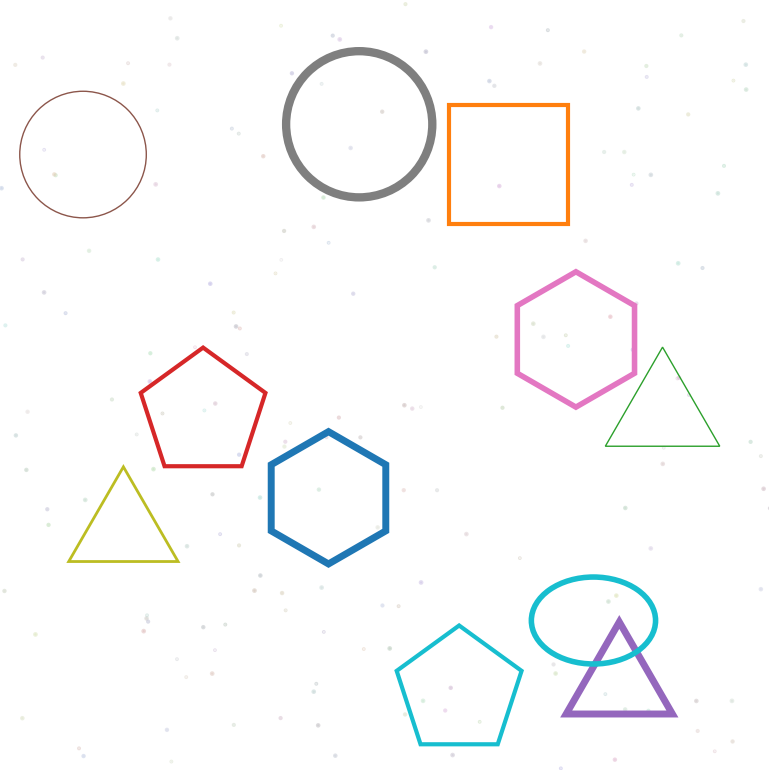[{"shape": "hexagon", "thickness": 2.5, "radius": 0.43, "center": [0.427, 0.354]}, {"shape": "square", "thickness": 1.5, "radius": 0.39, "center": [0.66, 0.787]}, {"shape": "triangle", "thickness": 0.5, "radius": 0.43, "center": [0.86, 0.463]}, {"shape": "pentagon", "thickness": 1.5, "radius": 0.43, "center": [0.264, 0.463]}, {"shape": "triangle", "thickness": 2.5, "radius": 0.4, "center": [0.804, 0.113]}, {"shape": "circle", "thickness": 0.5, "radius": 0.41, "center": [0.108, 0.799]}, {"shape": "hexagon", "thickness": 2, "radius": 0.44, "center": [0.748, 0.559]}, {"shape": "circle", "thickness": 3, "radius": 0.47, "center": [0.467, 0.839]}, {"shape": "triangle", "thickness": 1, "radius": 0.41, "center": [0.16, 0.312]}, {"shape": "oval", "thickness": 2, "radius": 0.4, "center": [0.771, 0.194]}, {"shape": "pentagon", "thickness": 1.5, "radius": 0.43, "center": [0.596, 0.102]}]